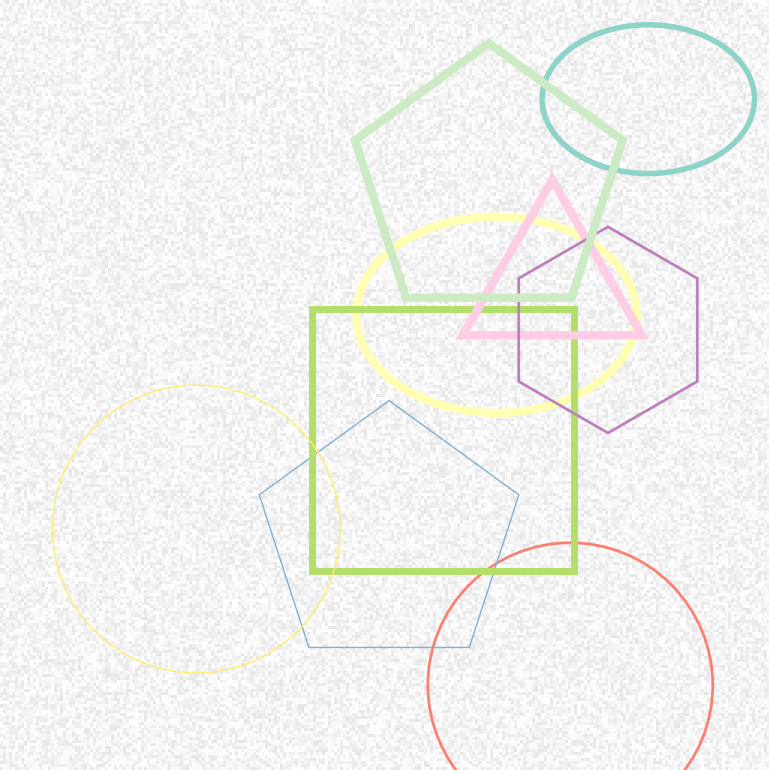[{"shape": "oval", "thickness": 2, "radius": 0.69, "center": [0.842, 0.871]}, {"shape": "oval", "thickness": 3, "radius": 0.91, "center": [0.645, 0.591]}, {"shape": "circle", "thickness": 1, "radius": 0.93, "center": [0.741, 0.11]}, {"shape": "pentagon", "thickness": 0.5, "radius": 0.89, "center": [0.505, 0.303]}, {"shape": "square", "thickness": 2.5, "radius": 0.85, "center": [0.576, 0.429]}, {"shape": "triangle", "thickness": 3, "radius": 0.67, "center": [0.717, 0.632]}, {"shape": "hexagon", "thickness": 1, "radius": 0.67, "center": [0.79, 0.572]}, {"shape": "pentagon", "thickness": 3, "radius": 0.91, "center": [0.635, 0.761]}, {"shape": "circle", "thickness": 0.5, "radius": 0.93, "center": [0.255, 0.313]}]